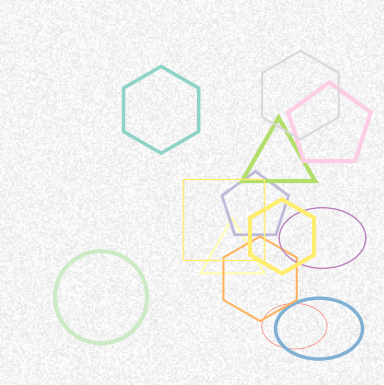[{"shape": "hexagon", "thickness": 2.5, "radius": 0.56, "center": [0.418, 0.715]}, {"shape": "triangle", "thickness": 1.5, "radius": 0.48, "center": [0.603, 0.338]}, {"shape": "pentagon", "thickness": 2, "radius": 0.45, "center": [0.663, 0.464]}, {"shape": "oval", "thickness": 0.5, "radius": 0.42, "center": [0.765, 0.153]}, {"shape": "oval", "thickness": 2.5, "radius": 0.56, "center": [0.829, 0.146]}, {"shape": "hexagon", "thickness": 1.5, "radius": 0.55, "center": [0.676, 0.276]}, {"shape": "triangle", "thickness": 3, "radius": 0.55, "center": [0.724, 0.585]}, {"shape": "pentagon", "thickness": 3, "radius": 0.56, "center": [0.856, 0.673]}, {"shape": "hexagon", "thickness": 1.5, "radius": 0.57, "center": [0.78, 0.753]}, {"shape": "oval", "thickness": 1, "radius": 0.56, "center": [0.838, 0.382]}, {"shape": "circle", "thickness": 3, "radius": 0.6, "center": [0.262, 0.228]}, {"shape": "square", "thickness": 1, "radius": 0.53, "center": [0.58, 0.429]}, {"shape": "hexagon", "thickness": 3, "radius": 0.48, "center": [0.732, 0.386]}]